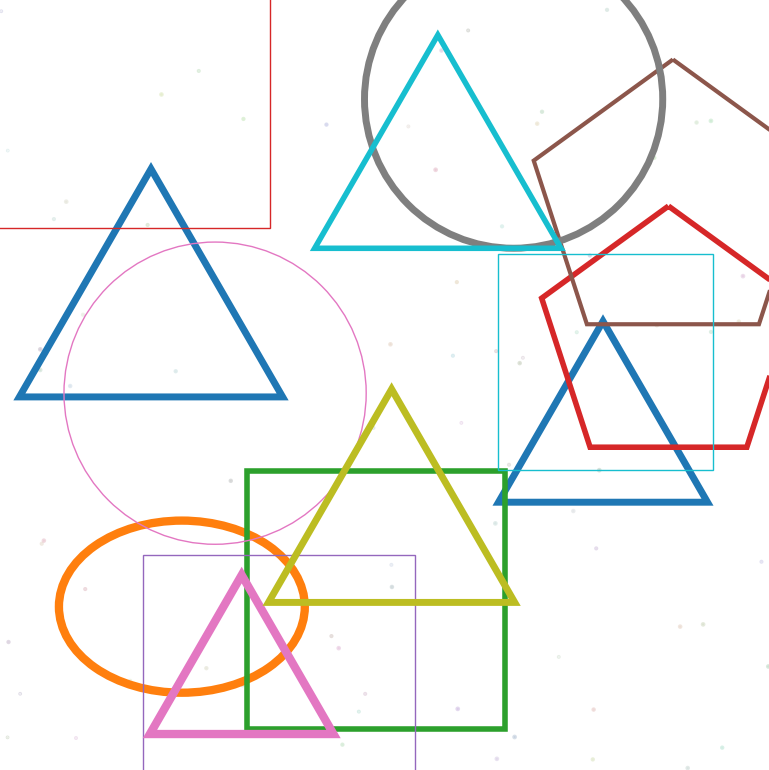[{"shape": "triangle", "thickness": 2.5, "radius": 0.99, "center": [0.196, 0.583]}, {"shape": "triangle", "thickness": 2.5, "radius": 0.78, "center": [0.783, 0.426]}, {"shape": "oval", "thickness": 3, "radius": 0.8, "center": [0.236, 0.212]}, {"shape": "square", "thickness": 2, "radius": 0.84, "center": [0.488, 0.221]}, {"shape": "pentagon", "thickness": 2, "radius": 0.87, "center": [0.868, 0.559]}, {"shape": "square", "thickness": 0.5, "radius": 0.93, "center": [0.163, 0.89]}, {"shape": "square", "thickness": 0.5, "radius": 0.88, "center": [0.362, 0.102]}, {"shape": "pentagon", "thickness": 1.5, "radius": 0.95, "center": [0.874, 0.733]}, {"shape": "triangle", "thickness": 3, "radius": 0.69, "center": [0.314, 0.116]}, {"shape": "circle", "thickness": 0.5, "radius": 0.98, "center": [0.279, 0.489]}, {"shape": "circle", "thickness": 2.5, "radius": 0.97, "center": [0.667, 0.871]}, {"shape": "triangle", "thickness": 2.5, "radius": 0.92, "center": [0.509, 0.31]}, {"shape": "square", "thickness": 0.5, "radius": 0.7, "center": [0.786, 0.53]}, {"shape": "triangle", "thickness": 2, "radius": 0.92, "center": [0.569, 0.77]}]